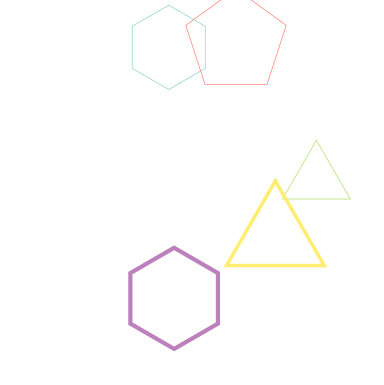[{"shape": "hexagon", "thickness": 0.5, "radius": 0.55, "center": [0.438, 0.877]}, {"shape": "pentagon", "thickness": 0.5, "radius": 0.69, "center": [0.613, 0.892]}, {"shape": "triangle", "thickness": 0.5, "radius": 0.51, "center": [0.822, 0.534]}, {"shape": "hexagon", "thickness": 3, "radius": 0.66, "center": [0.452, 0.225]}, {"shape": "triangle", "thickness": 2.5, "radius": 0.73, "center": [0.715, 0.384]}]